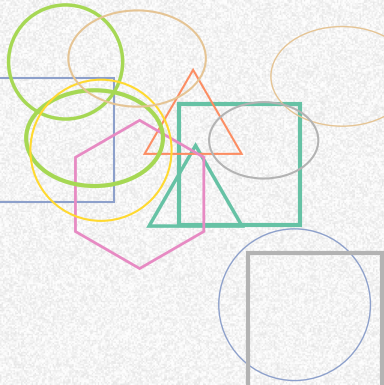[{"shape": "triangle", "thickness": 2.5, "radius": 0.7, "center": [0.508, 0.483]}, {"shape": "square", "thickness": 3, "radius": 0.79, "center": [0.623, 0.572]}, {"shape": "triangle", "thickness": 1.5, "radius": 0.73, "center": [0.502, 0.673]}, {"shape": "square", "thickness": 1.5, "radius": 0.81, "center": [0.136, 0.637]}, {"shape": "circle", "thickness": 1, "radius": 0.98, "center": [0.765, 0.209]}, {"shape": "hexagon", "thickness": 2, "radius": 0.96, "center": [0.363, 0.495]}, {"shape": "circle", "thickness": 2.5, "radius": 0.74, "center": [0.17, 0.839]}, {"shape": "oval", "thickness": 3, "radius": 0.89, "center": [0.246, 0.641]}, {"shape": "circle", "thickness": 1.5, "radius": 0.92, "center": [0.262, 0.61]}, {"shape": "oval", "thickness": 1, "radius": 0.92, "center": [0.888, 0.802]}, {"shape": "oval", "thickness": 1.5, "radius": 0.89, "center": [0.356, 0.848]}, {"shape": "oval", "thickness": 1.5, "radius": 0.71, "center": [0.685, 0.636]}, {"shape": "square", "thickness": 3, "radius": 0.87, "center": [0.818, 0.17]}]